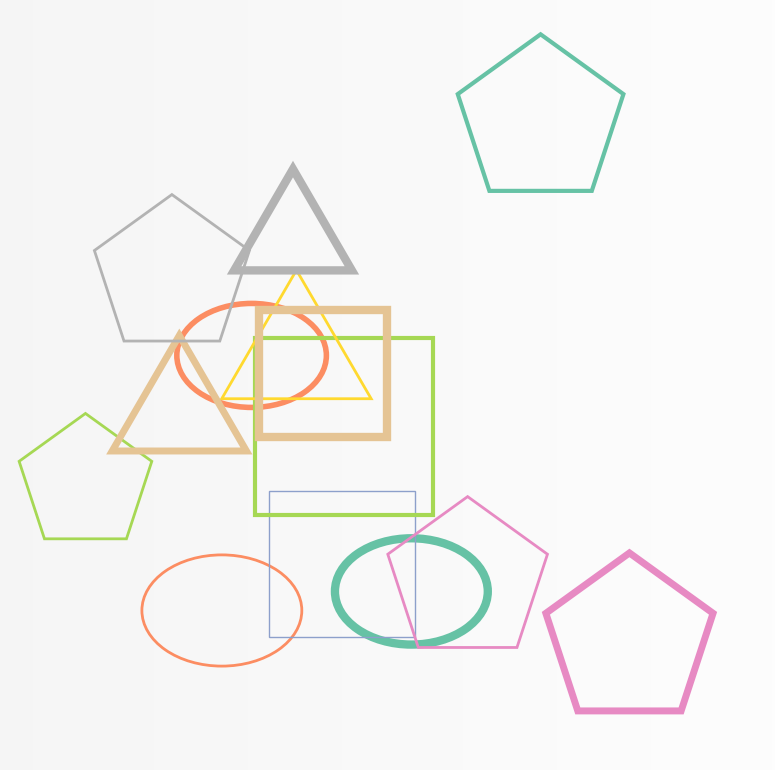[{"shape": "oval", "thickness": 3, "radius": 0.49, "center": [0.531, 0.232]}, {"shape": "pentagon", "thickness": 1.5, "radius": 0.56, "center": [0.698, 0.843]}, {"shape": "oval", "thickness": 1, "radius": 0.52, "center": [0.286, 0.207]}, {"shape": "oval", "thickness": 2, "radius": 0.48, "center": [0.325, 0.538]}, {"shape": "square", "thickness": 0.5, "radius": 0.47, "center": [0.441, 0.268]}, {"shape": "pentagon", "thickness": 1, "radius": 0.54, "center": [0.603, 0.247]}, {"shape": "pentagon", "thickness": 2.5, "radius": 0.57, "center": [0.812, 0.168]}, {"shape": "pentagon", "thickness": 1, "radius": 0.45, "center": [0.11, 0.373]}, {"shape": "square", "thickness": 1.5, "radius": 0.57, "center": [0.444, 0.446]}, {"shape": "triangle", "thickness": 1, "radius": 0.56, "center": [0.383, 0.538]}, {"shape": "triangle", "thickness": 2.5, "radius": 0.5, "center": [0.231, 0.464]}, {"shape": "square", "thickness": 3, "radius": 0.41, "center": [0.417, 0.515]}, {"shape": "pentagon", "thickness": 1, "radius": 0.53, "center": [0.222, 0.642]}, {"shape": "triangle", "thickness": 3, "radius": 0.44, "center": [0.378, 0.693]}]